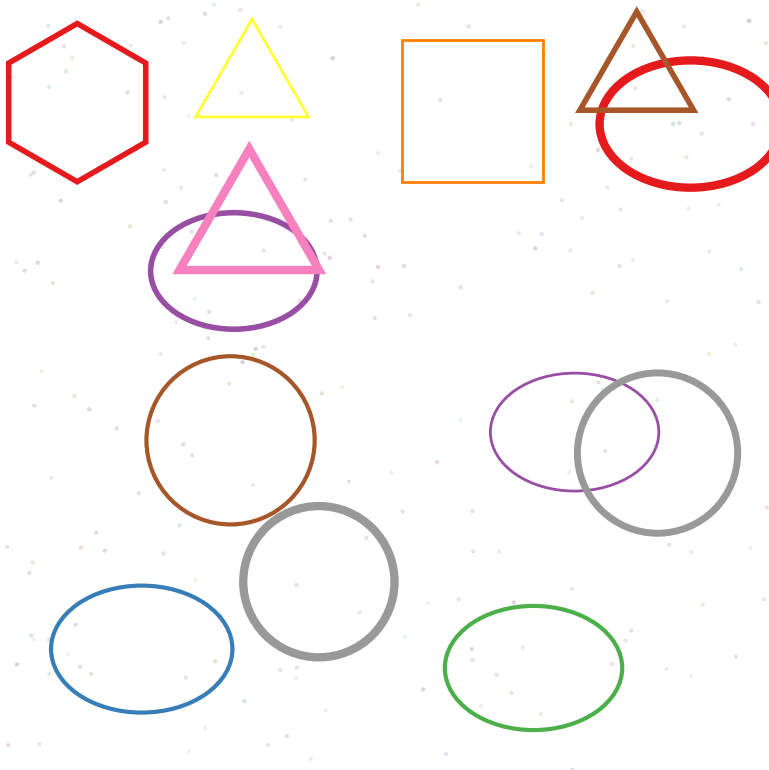[{"shape": "hexagon", "thickness": 2, "radius": 0.51, "center": [0.1, 0.867]}, {"shape": "oval", "thickness": 3, "radius": 0.59, "center": [0.897, 0.839]}, {"shape": "oval", "thickness": 1.5, "radius": 0.59, "center": [0.184, 0.157]}, {"shape": "oval", "thickness": 1.5, "radius": 0.58, "center": [0.693, 0.132]}, {"shape": "oval", "thickness": 1, "radius": 0.55, "center": [0.746, 0.439]}, {"shape": "oval", "thickness": 2, "radius": 0.54, "center": [0.304, 0.648]}, {"shape": "square", "thickness": 1, "radius": 0.46, "center": [0.614, 0.856]}, {"shape": "triangle", "thickness": 1, "radius": 0.42, "center": [0.327, 0.89]}, {"shape": "circle", "thickness": 1.5, "radius": 0.55, "center": [0.299, 0.428]}, {"shape": "triangle", "thickness": 2, "radius": 0.43, "center": [0.827, 0.9]}, {"shape": "triangle", "thickness": 3, "radius": 0.52, "center": [0.324, 0.702]}, {"shape": "circle", "thickness": 3, "radius": 0.49, "center": [0.414, 0.245]}, {"shape": "circle", "thickness": 2.5, "radius": 0.52, "center": [0.854, 0.412]}]